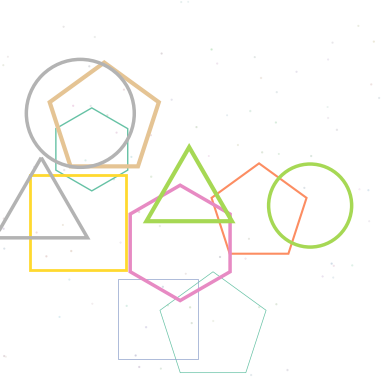[{"shape": "pentagon", "thickness": 0.5, "radius": 0.72, "center": [0.553, 0.149]}, {"shape": "hexagon", "thickness": 1, "radius": 0.54, "center": [0.238, 0.612]}, {"shape": "pentagon", "thickness": 1.5, "radius": 0.65, "center": [0.673, 0.446]}, {"shape": "square", "thickness": 0.5, "radius": 0.52, "center": [0.41, 0.172]}, {"shape": "hexagon", "thickness": 2.5, "radius": 0.75, "center": [0.468, 0.369]}, {"shape": "triangle", "thickness": 3, "radius": 0.64, "center": [0.491, 0.49]}, {"shape": "circle", "thickness": 2.5, "radius": 0.54, "center": [0.806, 0.466]}, {"shape": "square", "thickness": 2, "radius": 0.62, "center": [0.203, 0.422]}, {"shape": "pentagon", "thickness": 3, "radius": 0.75, "center": [0.271, 0.688]}, {"shape": "circle", "thickness": 2.5, "radius": 0.7, "center": [0.209, 0.706]}, {"shape": "triangle", "thickness": 2.5, "radius": 0.69, "center": [0.107, 0.452]}]